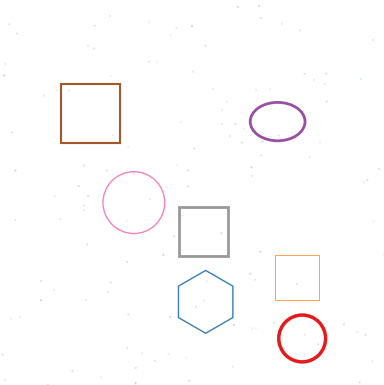[{"shape": "circle", "thickness": 2.5, "radius": 0.3, "center": [0.785, 0.121]}, {"shape": "hexagon", "thickness": 1, "radius": 0.41, "center": [0.534, 0.216]}, {"shape": "oval", "thickness": 2, "radius": 0.36, "center": [0.721, 0.684]}, {"shape": "square", "thickness": 0.5, "radius": 0.29, "center": [0.772, 0.279]}, {"shape": "square", "thickness": 1.5, "radius": 0.38, "center": [0.235, 0.705]}, {"shape": "circle", "thickness": 1, "radius": 0.4, "center": [0.348, 0.474]}, {"shape": "square", "thickness": 2, "radius": 0.32, "center": [0.528, 0.398]}]